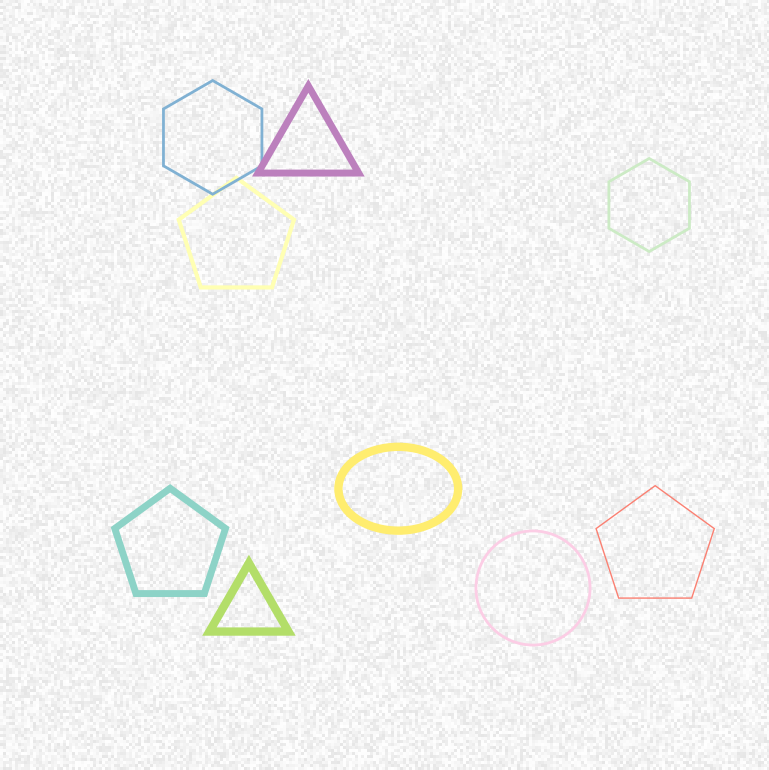[{"shape": "pentagon", "thickness": 2.5, "radius": 0.38, "center": [0.221, 0.29]}, {"shape": "pentagon", "thickness": 1.5, "radius": 0.39, "center": [0.307, 0.69]}, {"shape": "pentagon", "thickness": 0.5, "radius": 0.4, "center": [0.851, 0.289]}, {"shape": "hexagon", "thickness": 1, "radius": 0.37, "center": [0.276, 0.822]}, {"shape": "triangle", "thickness": 3, "radius": 0.3, "center": [0.323, 0.209]}, {"shape": "circle", "thickness": 1, "radius": 0.37, "center": [0.692, 0.236]}, {"shape": "triangle", "thickness": 2.5, "radius": 0.38, "center": [0.4, 0.813]}, {"shape": "hexagon", "thickness": 1, "radius": 0.3, "center": [0.843, 0.734]}, {"shape": "oval", "thickness": 3, "radius": 0.39, "center": [0.517, 0.365]}]